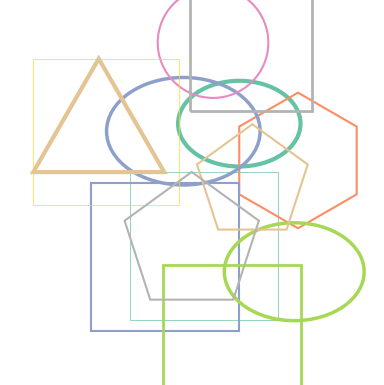[{"shape": "oval", "thickness": 3, "radius": 0.8, "center": [0.622, 0.679]}, {"shape": "square", "thickness": 0.5, "radius": 0.96, "center": [0.531, 0.361]}, {"shape": "hexagon", "thickness": 1.5, "radius": 0.88, "center": [0.774, 0.583]}, {"shape": "square", "thickness": 1.5, "radius": 0.96, "center": [0.429, 0.333]}, {"shape": "oval", "thickness": 2.5, "radius": 1.0, "center": [0.476, 0.659]}, {"shape": "circle", "thickness": 1.5, "radius": 0.72, "center": [0.553, 0.889]}, {"shape": "oval", "thickness": 2.5, "radius": 0.91, "center": [0.764, 0.294]}, {"shape": "square", "thickness": 2, "radius": 0.89, "center": [0.603, 0.132]}, {"shape": "square", "thickness": 0.5, "radius": 0.95, "center": [0.275, 0.658]}, {"shape": "triangle", "thickness": 3, "radius": 0.98, "center": [0.256, 0.651]}, {"shape": "pentagon", "thickness": 1.5, "radius": 0.76, "center": [0.656, 0.526]}, {"shape": "square", "thickness": 2, "radius": 0.79, "center": [0.652, 0.872]}, {"shape": "pentagon", "thickness": 1.5, "radius": 0.92, "center": [0.498, 0.37]}]